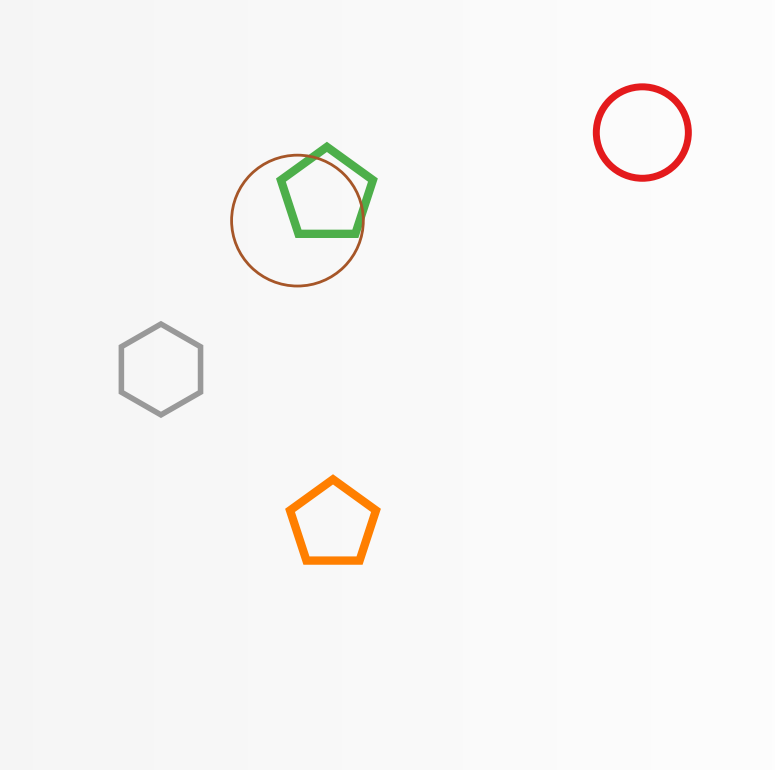[{"shape": "circle", "thickness": 2.5, "radius": 0.3, "center": [0.829, 0.828]}, {"shape": "pentagon", "thickness": 3, "radius": 0.31, "center": [0.422, 0.747]}, {"shape": "pentagon", "thickness": 3, "radius": 0.29, "center": [0.43, 0.319]}, {"shape": "circle", "thickness": 1, "radius": 0.42, "center": [0.384, 0.714]}, {"shape": "hexagon", "thickness": 2, "radius": 0.29, "center": [0.208, 0.52]}]